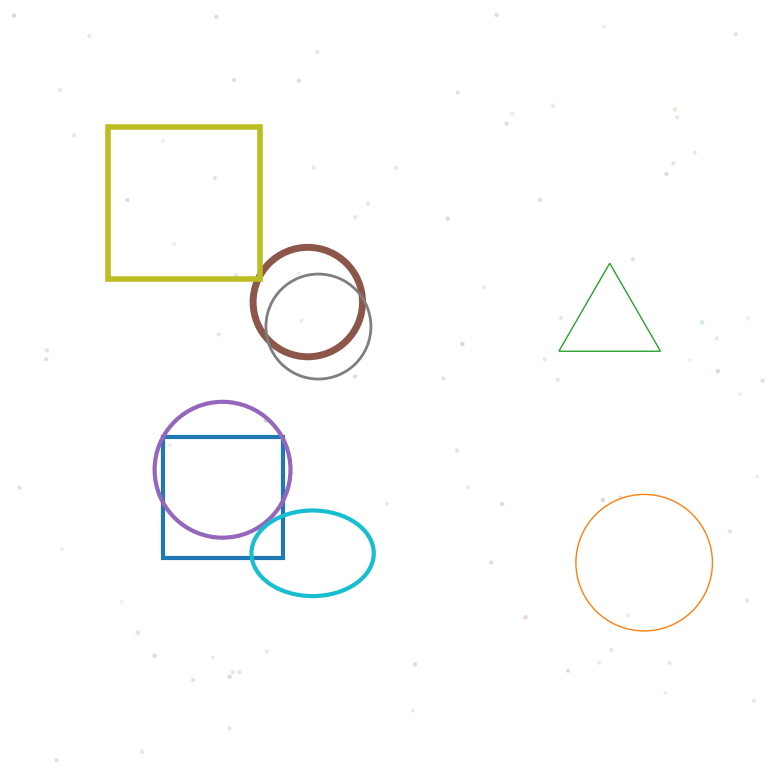[{"shape": "square", "thickness": 1.5, "radius": 0.39, "center": [0.29, 0.354]}, {"shape": "circle", "thickness": 0.5, "radius": 0.44, "center": [0.837, 0.269]}, {"shape": "triangle", "thickness": 0.5, "radius": 0.38, "center": [0.792, 0.582]}, {"shape": "circle", "thickness": 1.5, "radius": 0.44, "center": [0.289, 0.39]}, {"shape": "circle", "thickness": 2.5, "radius": 0.36, "center": [0.4, 0.608]}, {"shape": "circle", "thickness": 1, "radius": 0.34, "center": [0.414, 0.576]}, {"shape": "square", "thickness": 2, "radius": 0.49, "center": [0.239, 0.736]}, {"shape": "oval", "thickness": 1.5, "radius": 0.4, "center": [0.406, 0.281]}]